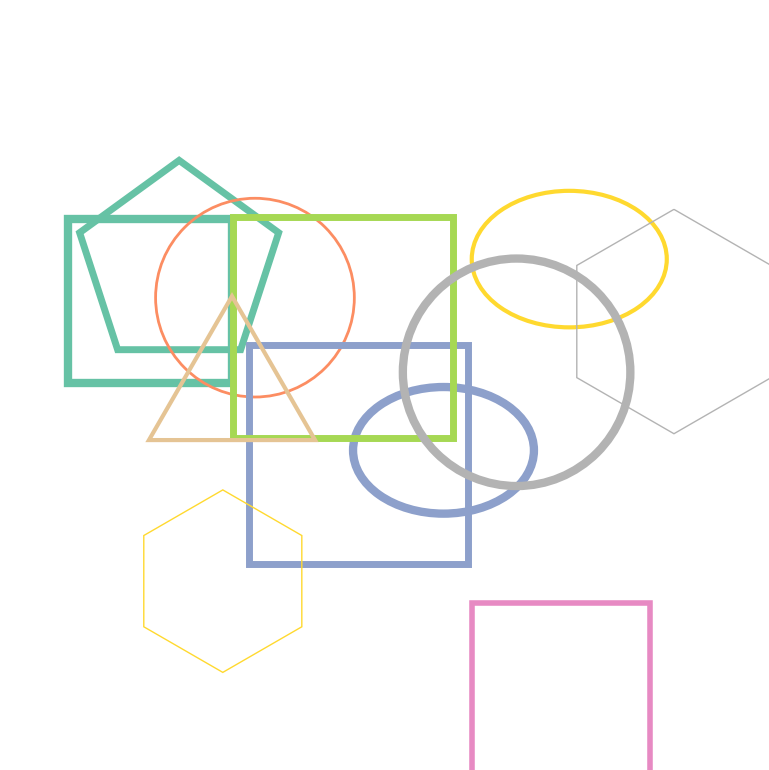[{"shape": "square", "thickness": 3, "radius": 0.53, "center": [0.195, 0.609]}, {"shape": "pentagon", "thickness": 2.5, "radius": 0.68, "center": [0.233, 0.656]}, {"shape": "circle", "thickness": 1, "radius": 0.65, "center": [0.331, 0.613]}, {"shape": "oval", "thickness": 3, "radius": 0.59, "center": [0.576, 0.415]}, {"shape": "square", "thickness": 2.5, "radius": 0.71, "center": [0.465, 0.41]}, {"shape": "square", "thickness": 2, "radius": 0.58, "center": [0.728, 0.102]}, {"shape": "square", "thickness": 2.5, "radius": 0.72, "center": [0.445, 0.574]}, {"shape": "hexagon", "thickness": 0.5, "radius": 0.59, "center": [0.289, 0.245]}, {"shape": "oval", "thickness": 1.5, "radius": 0.63, "center": [0.739, 0.664]}, {"shape": "triangle", "thickness": 1.5, "radius": 0.62, "center": [0.301, 0.491]}, {"shape": "circle", "thickness": 3, "radius": 0.74, "center": [0.671, 0.517]}, {"shape": "hexagon", "thickness": 0.5, "radius": 0.73, "center": [0.875, 0.582]}]